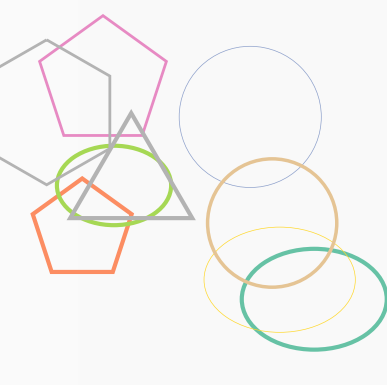[{"shape": "oval", "thickness": 3, "radius": 0.94, "center": [0.811, 0.223]}, {"shape": "pentagon", "thickness": 3, "radius": 0.67, "center": [0.212, 0.402]}, {"shape": "circle", "thickness": 0.5, "radius": 0.92, "center": [0.646, 0.696]}, {"shape": "pentagon", "thickness": 2, "radius": 0.86, "center": [0.266, 0.787]}, {"shape": "oval", "thickness": 3, "radius": 0.74, "center": [0.294, 0.518]}, {"shape": "oval", "thickness": 0.5, "radius": 0.98, "center": [0.722, 0.273]}, {"shape": "circle", "thickness": 2.5, "radius": 0.83, "center": [0.702, 0.421]}, {"shape": "triangle", "thickness": 3, "radius": 0.91, "center": [0.339, 0.524]}, {"shape": "hexagon", "thickness": 2, "radius": 0.94, "center": [0.12, 0.708]}]